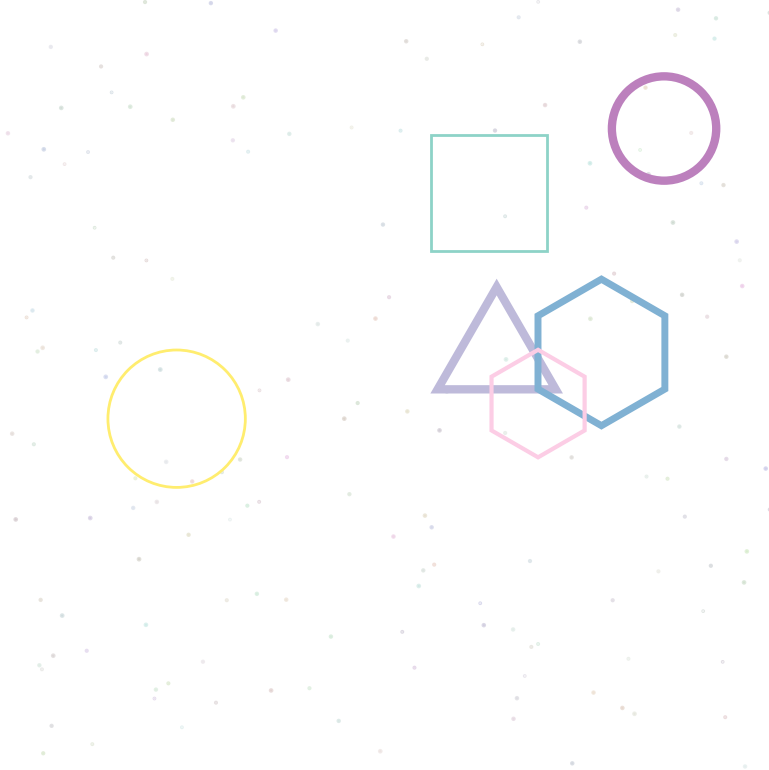[{"shape": "square", "thickness": 1, "radius": 0.38, "center": [0.635, 0.749]}, {"shape": "triangle", "thickness": 3, "radius": 0.44, "center": [0.645, 0.539]}, {"shape": "hexagon", "thickness": 2.5, "radius": 0.48, "center": [0.781, 0.542]}, {"shape": "hexagon", "thickness": 1.5, "radius": 0.35, "center": [0.699, 0.476]}, {"shape": "circle", "thickness": 3, "radius": 0.34, "center": [0.862, 0.833]}, {"shape": "circle", "thickness": 1, "radius": 0.45, "center": [0.229, 0.456]}]